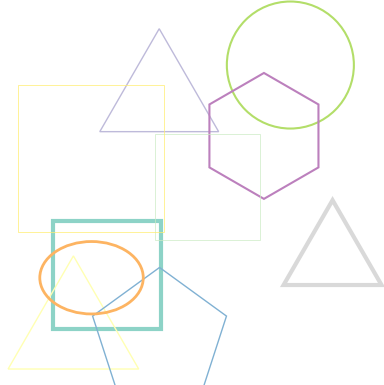[{"shape": "square", "thickness": 3, "radius": 0.7, "center": [0.277, 0.285]}, {"shape": "triangle", "thickness": 1, "radius": 0.98, "center": [0.191, 0.139]}, {"shape": "triangle", "thickness": 1, "radius": 0.89, "center": [0.414, 0.747]}, {"shape": "pentagon", "thickness": 1, "radius": 0.91, "center": [0.414, 0.122]}, {"shape": "oval", "thickness": 2, "radius": 0.67, "center": [0.238, 0.279]}, {"shape": "circle", "thickness": 1.5, "radius": 0.82, "center": [0.754, 0.831]}, {"shape": "triangle", "thickness": 3, "radius": 0.73, "center": [0.864, 0.333]}, {"shape": "hexagon", "thickness": 1.5, "radius": 0.82, "center": [0.686, 0.647]}, {"shape": "square", "thickness": 0.5, "radius": 0.69, "center": [0.539, 0.514]}, {"shape": "square", "thickness": 0.5, "radius": 0.95, "center": [0.236, 0.588]}]